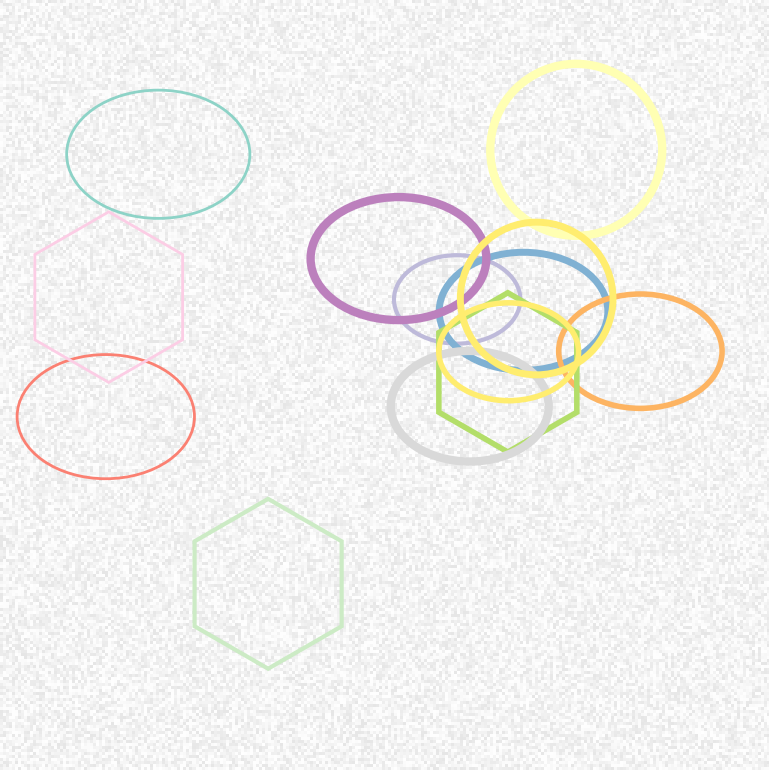[{"shape": "oval", "thickness": 1, "radius": 0.59, "center": [0.206, 0.8]}, {"shape": "circle", "thickness": 3, "radius": 0.56, "center": [0.748, 0.805]}, {"shape": "oval", "thickness": 1.5, "radius": 0.41, "center": [0.594, 0.611]}, {"shape": "oval", "thickness": 1, "radius": 0.58, "center": [0.137, 0.459]}, {"shape": "oval", "thickness": 2.5, "radius": 0.55, "center": [0.68, 0.596]}, {"shape": "oval", "thickness": 2, "radius": 0.53, "center": [0.832, 0.544]}, {"shape": "hexagon", "thickness": 2, "radius": 0.52, "center": [0.66, 0.516]}, {"shape": "hexagon", "thickness": 1, "radius": 0.55, "center": [0.141, 0.614]}, {"shape": "oval", "thickness": 3, "radius": 0.51, "center": [0.61, 0.472]}, {"shape": "oval", "thickness": 3, "radius": 0.57, "center": [0.518, 0.664]}, {"shape": "hexagon", "thickness": 1.5, "radius": 0.55, "center": [0.348, 0.242]}, {"shape": "oval", "thickness": 2, "radius": 0.45, "center": [0.661, 0.543]}, {"shape": "circle", "thickness": 2.5, "radius": 0.5, "center": [0.697, 0.612]}]